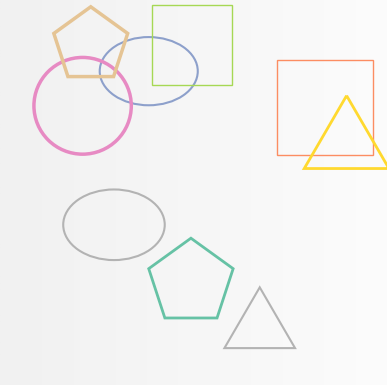[{"shape": "pentagon", "thickness": 2, "radius": 0.57, "center": [0.493, 0.267]}, {"shape": "square", "thickness": 1, "radius": 0.62, "center": [0.839, 0.721]}, {"shape": "oval", "thickness": 1.5, "radius": 0.63, "center": [0.384, 0.815]}, {"shape": "circle", "thickness": 2.5, "radius": 0.63, "center": [0.213, 0.725]}, {"shape": "square", "thickness": 1, "radius": 0.52, "center": [0.496, 0.883]}, {"shape": "triangle", "thickness": 2, "radius": 0.63, "center": [0.894, 0.625]}, {"shape": "pentagon", "thickness": 2.5, "radius": 0.5, "center": [0.234, 0.882]}, {"shape": "oval", "thickness": 1.5, "radius": 0.65, "center": [0.294, 0.416]}, {"shape": "triangle", "thickness": 1.5, "radius": 0.53, "center": [0.67, 0.148]}]